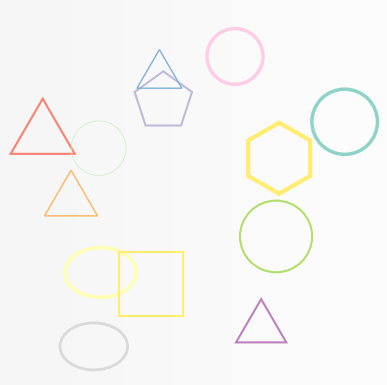[{"shape": "circle", "thickness": 2.5, "radius": 0.42, "center": [0.889, 0.684]}, {"shape": "oval", "thickness": 2.5, "radius": 0.46, "center": [0.26, 0.292]}, {"shape": "pentagon", "thickness": 1.5, "radius": 0.39, "center": [0.421, 0.737]}, {"shape": "triangle", "thickness": 1.5, "radius": 0.48, "center": [0.11, 0.648]}, {"shape": "triangle", "thickness": 1, "radius": 0.33, "center": [0.411, 0.804]}, {"shape": "triangle", "thickness": 1, "radius": 0.39, "center": [0.183, 0.479]}, {"shape": "circle", "thickness": 1.5, "radius": 0.47, "center": [0.712, 0.386]}, {"shape": "circle", "thickness": 2.5, "radius": 0.36, "center": [0.606, 0.853]}, {"shape": "oval", "thickness": 2, "radius": 0.44, "center": [0.242, 0.1]}, {"shape": "triangle", "thickness": 1.5, "radius": 0.37, "center": [0.674, 0.148]}, {"shape": "circle", "thickness": 0.5, "radius": 0.35, "center": [0.255, 0.615]}, {"shape": "hexagon", "thickness": 3, "radius": 0.46, "center": [0.72, 0.589]}, {"shape": "square", "thickness": 1.5, "radius": 0.42, "center": [0.39, 0.262]}]